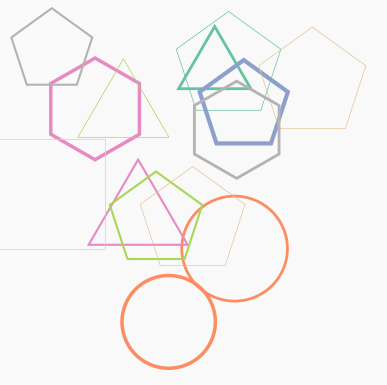[{"shape": "triangle", "thickness": 2, "radius": 0.54, "center": [0.554, 0.823]}, {"shape": "pentagon", "thickness": 0.5, "radius": 0.71, "center": [0.59, 0.828]}, {"shape": "circle", "thickness": 2.5, "radius": 0.6, "center": [0.435, 0.164]}, {"shape": "circle", "thickness": 2, "radius": 0.68, "center": [0.605, 0.354]}, {"shape": "pentagon", "thickness": 3, "radius": 0.6, "center": [0.629, 0.724]}, {"shape": "hexagon", "thickness": 2.5, "radius": 0.66, "center": [0.245, 0.717]}, {"shape": "triangle", "thickness": 1.5, "radius": 0.74, "center": [0.356, 0.438]}, {"shape": "pentagon", "thickness": 1.5, "radius": 0.63, "center": [0.403, 0.429]}, {"shape": "triangle", "thickness": 0.5, "radius": 0.68, "center": [0.319, 0.711]}, {"shape": "square", "thickness": 0.5, "radius": 0.71, "center": [0.129, 0.496]}, {"shape": "pentagon", "thickness": 0.5, "radius": 0.73, "center": [0.806, 0.784]}, {"shape": "pentagon", "thickness": 0.5, "radius": 0.71, "center": [0.497, 0.425]}, {"shape": "hexagon", "thickness": 2, "radius": 0.63, "center": [0.611, 0.663]}, {"shape": "pentagon", "thickness": 1.5, "radius": 0.55, "center": [0.134, 0.869]}]